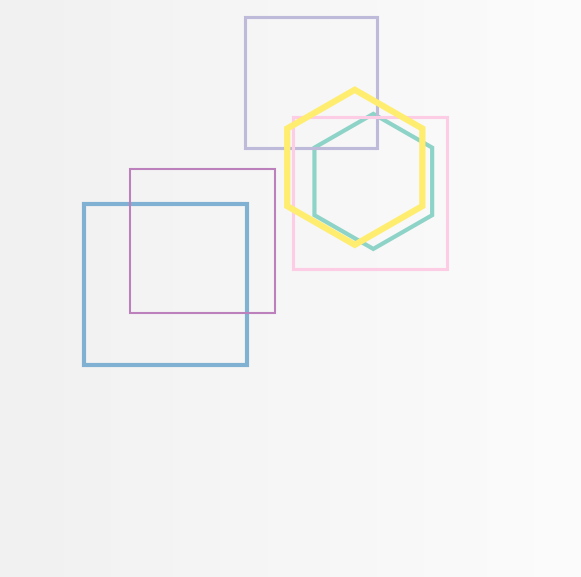[{"shape": "hexagon", "thickness": 2, "radius": 0.58, "center": [0.642, 0.685]}, {"shape": "square", "thickness": 1.5, "radius": 0.57, "center": [0.534, 0.856]}, {"shape": "square", "thickness": 2, "radius": 0.7, "center": [0.285, 0.506]}, {"shape": "square", "thickness": 1.5, "radius": 0.66, "center": [0.636, 0.665]}, {"shape": "square", "thickness": 1, "radius": 0.63, "center": [0.348, 0.582]}, {"shape": "hexagon", "thickness": 3, "radius": 0.67, "center": [0.61, 0.709]}]